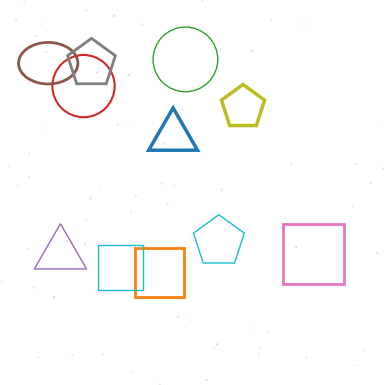[{"shape": "triangle", "thickness": 2.5, "radius": 0.37, "center": [0.45, 0.646]}, {"shape": "square", "thickness": 2, "radius": 0.32, "center": [0.415, 0.293]}, {"shape": "circle", "thickness": 1, "radius": 0.42, "center": [0.482, 0.846]}, {"shape": "circle", "thickness": 1.5, "radius": 0.4, "center": [0.217, 0.776]}, {"shape": "triangle", "thickness": 1, "radius": 0.39, "center": [0.157, 0.341]}, {"shape": "oval", "thickness": 2, "radius": 0.39, "center": [0.125, 0.836]}, {"shape": "square", "thickness": 2, "radius": 0.39, "center": [0.814, 0.34]}, {"shape": "pentagon", "thickness": 2, "radius": 0.33, "center": [0.238, 0.835]}, {"shape": "pentagon", "thickness": 2.5, "radius": 0.29, "center": [0.631, 0.722]}, {"shape": "pentagon", "thickness": 1, "radius": 0.35, "center": [0.569, 0.373]}, {"shape": "square", "thickness": 1, "radius": 0.29, "center": [0.314, 0.306]}]